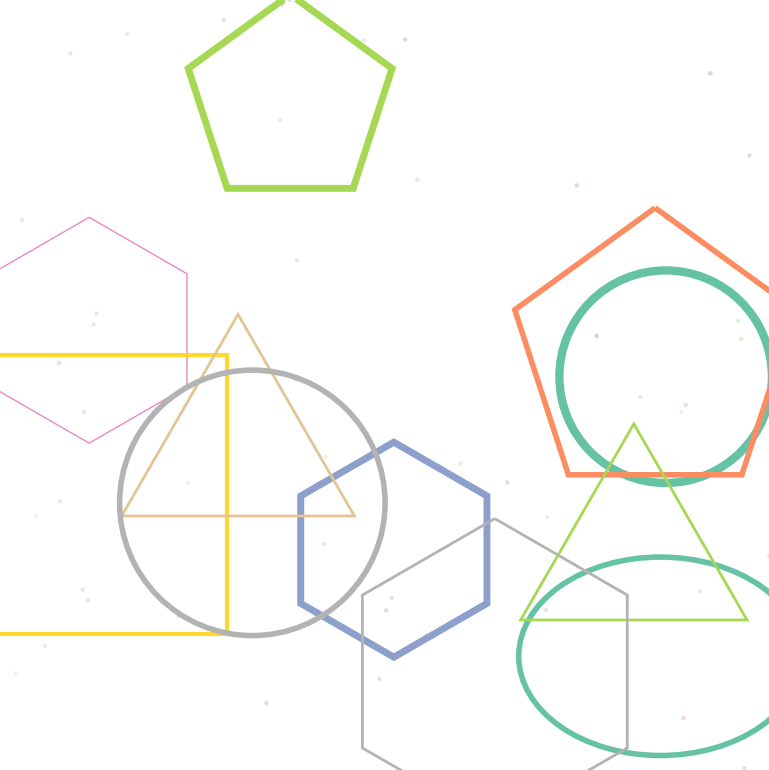[{"shape": "circle", "thickness": 3, "radius": 0.69, "center": [0.864, 0.511]}, {"shape": "oval", "thickness": 2, "radius": 0.92, "center": [0.858, 0.148]}, {"shape": "pentagon", "thickness": 2, "radius": 0.96, "center": [0.851, 0.538]}, {"shape": "hexagon", "thickness": 2.5, "radius": 0.7, "center": [0.511, 0.286]}, {"shape": "hexagon", "thickness": 0.5, "radius": 0.73, "center": [0.116, 0.571]}, {"shape": "triangle", "thickness": 1, "radius": 0.85, "center": [0.823, 0.28]}, {"shape": "pentagon", "thickness": 2.5, "radius": 0.7, "center": [0.377, 0.868]}, {"shape": "square", "thickness": 1.5, "radius": 0.91, "center": [0.114, 0.357]}, {"shape": "triangle", "thickness": 1, "radius": 0.87, "center": [0.309, 0.417]}, {"shape": "hexagon", "thickness": 1, "radius": 0.99, "center": [0.643, 0.128]}, {"shape": "circle", "thickness": 2, "radius": 0.86, "center": [0.328, 0.347]}]